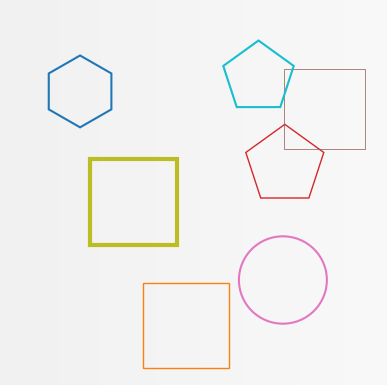[{"shape": "hexagon", "thickness": 1.5, "radius": 0.47, "center": [0.207, 0.763]}, {"shape": "square", "thickness": 1, "radius": 0.55, "center": [0.48, 0.155]}, {"shape": "pentagon", "thickness": 1, "radius": 0.53, "center": [0.735, 0.571]}, {"shape": "square", "thickness": 0.5, "radius": 0.52, "center": [0.837, 0.718]}, {"shape": "circle", "thickness": 1.5, "radius": 0.57, "center": [0.73, 0.273]}, {"shape": "square", "thickness": 3, "radius": 0.56, "center": [0.345, 0.476]}, {"shape": "pentagon", "thickness": 1.5, "radius": 0.48, "center": [0.667, 0.799]}]